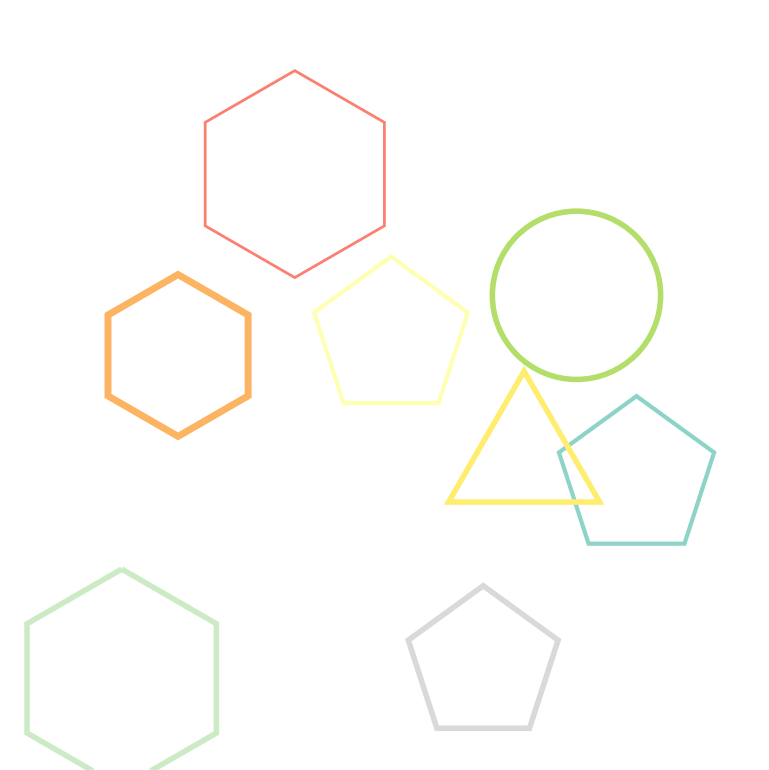[{"shape": "pentagon", "thickness": 1.5, "radius": 0.53, "center": [0.827, 0.38]}, {"shape": "pentagon", "thickness": 1.5, "radius": 0.53, "center": [0.508, 0.562]}, {"shape": "hexagon", "thickness": 1, "radius": 0.67, "center": [0.383, 0.774]}, {"shape": "hexagon", "thickness": 2.5, "radius": 0.53, "center": [0.231, 0.538]}, {"shape": "circle", "thickness": 2, "radius": 0.55, "center": [0.749, 0.616]}, {"shape": "pentagon", "thickness": 2, "radius": 0.51, "center": [0.628, 0.137]}, {"shape": "hexagon", "thickness": 2, "radius": 0.71, "center": [0.158, 0.119]}, {"shape": "triangle", "thickness": 2, "radius": 0.57, "center": [0.681, 0.405]}]